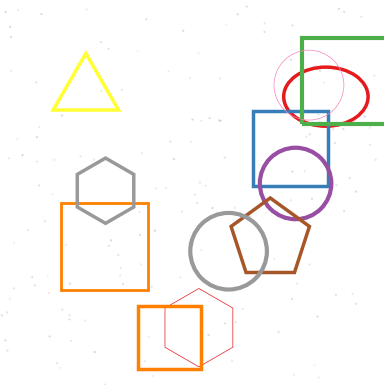[{"shape": "hexagon", "thickness": 0.5, "radius": 0.51, "center": [0.517, 0.149]}, {"shape": "oval", "thickness": 2.5, "radius": 0.55, "center": [0.846, 0.749]}, {"shape": "square", "thickness": 2.5, "radius": 0.48, "center": [0.755, 0.614]}, {"shape": "square", "thickness": 3, "radius": 0.55, "center": [0.896, 0.79]}, {"shape": "circle", "thickness": 3, "radius": 0.46, "center": [0.768, 0.523]}, {"shape": "square", "thickness": 2, "radius": 0.56, "center": [0.271, 0.36]}, {"shape": "square", "thickness": 2.5, "radius": 0.41, "center": [0.441, 0.123]}, {"shape": "triangle", "thickness": 2.5, "radius": 0.49, "center": [0.223, 0.763]}, {"shape": "pentagon", "thickness": 2.5, "radius": 0.53, "center": [0.702, 0.379]}, {"shape": "circle", "thickness": 0.5, "radius": 0.45, "center": [0.802, 0.779]}, {"shape": "hexagon", "thickness": 2.5, "radius": 0.42, "center": [0.274, 0.505]}, {"shape": "circle", "thickness": 3, "radius": 0.5, "center": [0.594, 0.347]}]